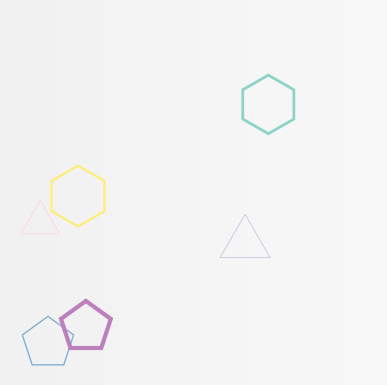[{"shape": "hexagon", "thickness": 2, "radius": 0.38, "center": [0.692, 0.729]}, {"shape": "triangle", "thickness": 0.5, "radius": 0.37, "center": [0.633, 0.368]}, {"shape": "pentagon", "thickness": 1, "radius": 0.35, "center": [0.124, 0.109]}, {"shape": "triangle", "thickness": 0.5, "radius": 0.29, "center": [0.104, 0.422]}, {"shape": "pentagon", "thickness": 3, "radius": 0.34, "center": [0.222, 0.151]}, {"shape": "hexagon", "thickness": 1.5, "radius": 0.39, "center": [0.201, 0.491]}]